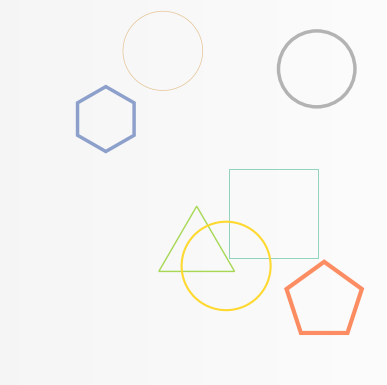[{"shape": "square", "thickness": 0.5, "radius": 0.58, "center": [0.707, 0.446]}, {"shape": "pentagon", "thickness": 3, "radius": 0.51, "center": [0.837, 0.218]}, {"shape": "hexagon", "thickness": 2.5, "radius": 0.42, "center": [0.273, 0.691]}, {"shape": "triangle", "thickness": 1, "radius": 0.56, "center": [0.508, 0.351]}, {"shape": "circle", "thickness": 1.5, "radius": 0.57, "center": [0.584, 0.309]}, {"shape": "circle", "thickness": 0.5, "radius": 0.51, "center": [0.42, 0.868]}, {"shape": "circle", "thickness": 2.5, "radius": 0.49, "center": [0.817, 0.821]}]